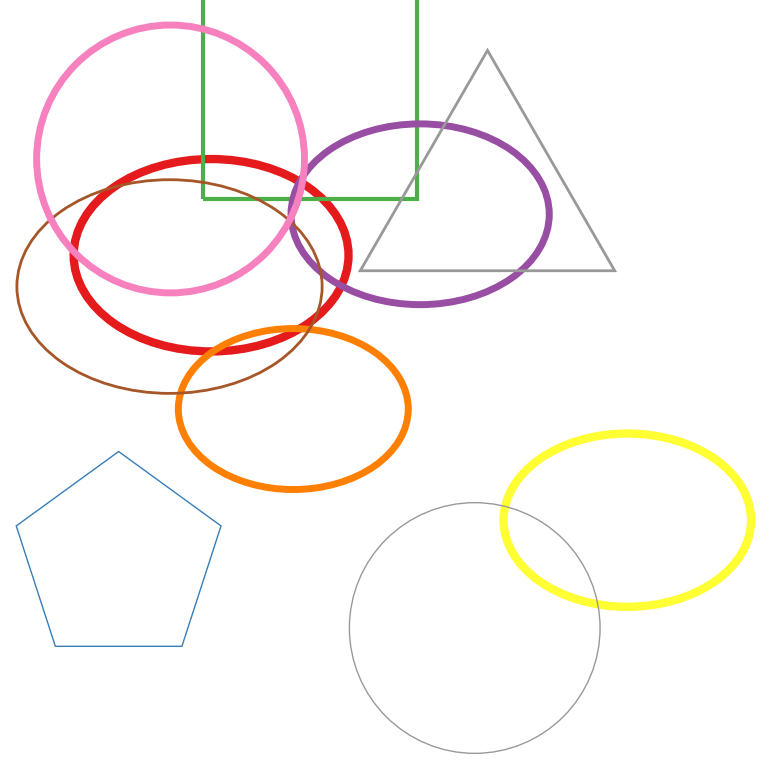[{"shape": "oval", "thickness": 3, "radius": 0.89, "center": [0.274, 0.669]}, {"shape": "pentagon", "thickness": 0.5, "radius": 0.7, "center": [0.154, 0.274]}, {"shape": "square", "thickness": 1.5, "radius": 0.69, "center": [0.403, 0.88]}, {"shape": "oval", "thickness": 2.5, "radius": 0.84, "center": [0.546, 0.722]}, {"shape": "oval", "thickness": 2.5, "radius": 0.75, "center": [0.381, 0.469]}, {"shape": "oval", "thickness": 3, "radius": 0.8, "center": [0.815, 0.324]}, {"shape": "oval", "thickness": 1, "radius": 0.99, "center": [0.22, 0.628]}, {"shape": "circle", "thickness": 2.5, "radius": 0.87, "center": [0.222, 0.794]}, {"shape": "circle", "thickness": 0.5, "radius": 0.81, "center": [0.617, 0.184]}, {"shape": "triangle", "thickness": 1, "radius": 0.95, "center": [0.633, 0.744]}]